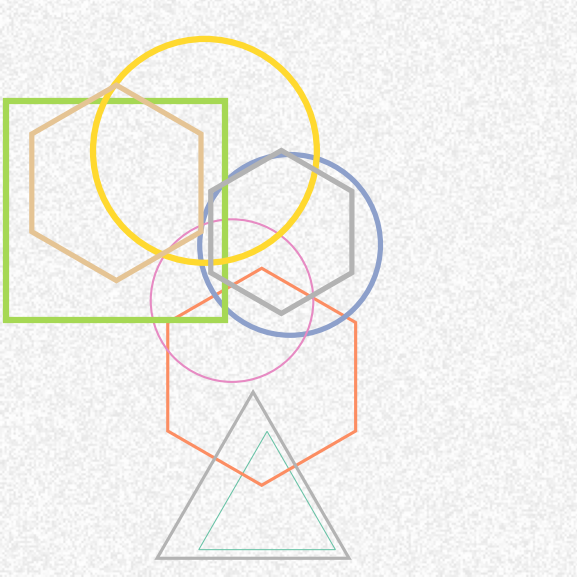[{"shape": "triangle", "thickness": 0.5, "radius": 0.68, "center": [0.462, 0.116]}, {"shape": "hexagon", "thickness": 1.5, "radius": 0.94, "center": [0.453, 0.347]}, {"shape": "circle", "thickness": 2.5, "radius": 0.78, "center": [0.502, 0.575]}, {"shape": "circle", "thickness": 1, "radius": 0.7, "center": [0.402, 0.479]}, {"shape": "square", "thickness": 3, "radius": 0.95, "center": [0.201, 0.634]}, {"shape": "circle", "thickness": 3, "radius": 0.97, "center": [0.355, 0.738]}, {"shape": "hexagon", "thickness": 2.5, "radius": 0.85, "center": [0.202, 0.683]}, {"shape": "hexagon", "thickness": 2.5, "radius": 0.71, "center": [0.487, 0.597]}, {"shape": "triangle", "thickness": 1.5, "radius": 0.96, "center": [0.438, 0.128]}]